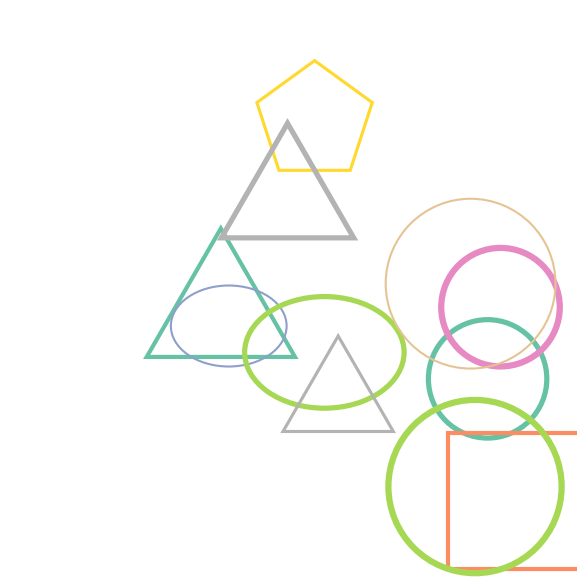[{"shape": "triangle", "thickness": 2, "radius": 0.74, "center": [0.382, 0.455]}, {"shape": "circle", "thickness": 2.5, "radius": 0.51, "center": [0.844, 0.343]}, {"shape": "square", "thickness": 2, "radius": 0.59, "center": [0.892, 0.132]}, {"shape": "oval", "thickness": 1, "radius": 0.5, "center": [0.396, 0.435]}, {"shape": "circle", "thickness": 3, "radius": 0.51, "center": [0.867, 0.467]}, {"shape": "circle", "thickness": 3, "radius": 0.75, "center": [0.823, 0.157]}, {"shape": "oval", "thickness": 2.5, "radius": 0.69, "center": [0.562, 0.389]}, {"shape": "pentagon", "thickness": 1.5, "radius": 0.53, "center": [0.545, 0.789]}, {"shape": "circle", "thickness": 1, "radius": 0.74, "center": [0.815, 0.508]}, {"shape": "triangle", "thickness": 2.5, "radius": 0.66, "center": [0.498, 0.653]}, {"shape": "triangle", "thickness": 1.5, "radius": 0.55, "center": [0.586, 0.307]}]